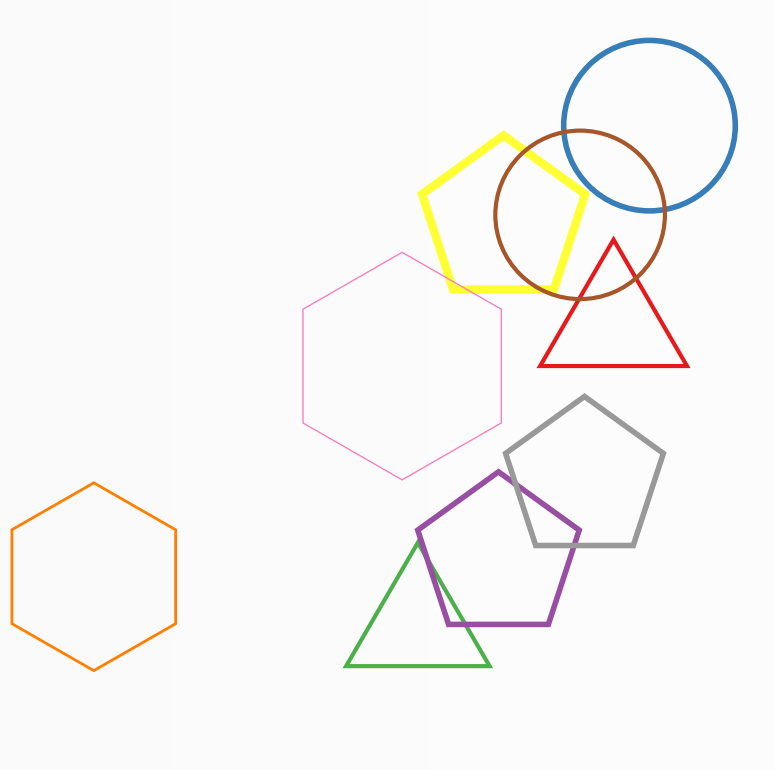[{"shape": "triangle", "thickness": 1.5, "radius": 0.55, "center": [0.792, 0.579]}, {"shape": "circle", "thickness": 2, "radius": 0.55, "center": [0.838, 0.837]}, {"shape": "triangle", "thickness": 1.5, "radius": 0.53, "center": [0.539, 0.188]}, {"shape": "pentagon", "thickness": 2, "radius": 0.55, "center": [0.643, 0.278]}, {"shape": "hexagon", "thickness": 1, "radius": 0.61, "center": [0.121, 0.251]}, {"shape": "pentagon", "thickness": 3, "radius": 0.55, "center": [0.65, 0.714]}, {"shape": "circle", "thickness": 1.5, "radius": 0.55, "center": [0.749, 0.721]}, {"shape": "hexagon", "thickness": 0.5, "radius": 0.74, "center": [0.519, 0.525]}, {"shape": "pentagon", "thickness": 2, "radius": 0.54, "center": [0.754, 0.378]}]